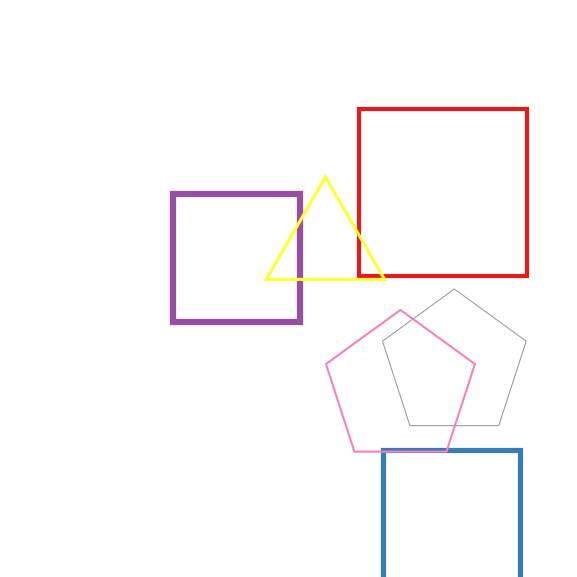[{"shape": "square", "thickness": 2, "radius": 0.72, "center": [0.767, 0.665]}, {"shape": "square", "thickness": 2.5, "radius": 0.59, "center": [0.782, 0.102]}, {"shape": "square", "thickness": 3, "radius": 0.55, "center": [0.409, 0.553]}, {"shape": "triangle", "thickness": 1.5, "radius": 0.59, "center": [0.564, 0.574]}, {"shape": "pentagon", "thickness": 1, "radius": 0.68, "center": [0.693, 0.327]}, {"shape": "pentagon", "thickness": 0.5, "radius": 0.65, "center": [0.787, 0.368]}]